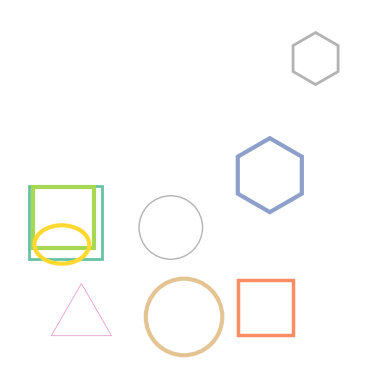[{"shape": "square", "thickness": 2, "radius": 0.47, "center": [0.169, 0.421]}, {"shape": "square", "thickness": 2.5, "radius": 0.36, "center": [0.69, 0.2]}, {"shape": "hexagon", "thickness": 3, "radius": 0.48, "center": [0.701, 0.545]}, {"shape": "triangle", "thickness": 0.5, "radius": 0.45, "center": [0.211, 0.173]}, {"shape": "square", "thickness": 3, "radius": 0.4, "center": [0.164, 0.436]}, {"shape": "oval", "thickness": 3, "radius": 0.36, "center": [0.161, 0.365]}, {"shape": "circle", "thickness": 3, "radius": 0.5, "center": [0.478, 0.177]}, {"shape": "hexagon", "thickness": 2, "radius": 0.34, "center": [0.82, 0.848]}, {"shape": "circle", "thickness": 1, "radius": 0.41, "center": [0.444, 0.409]}]